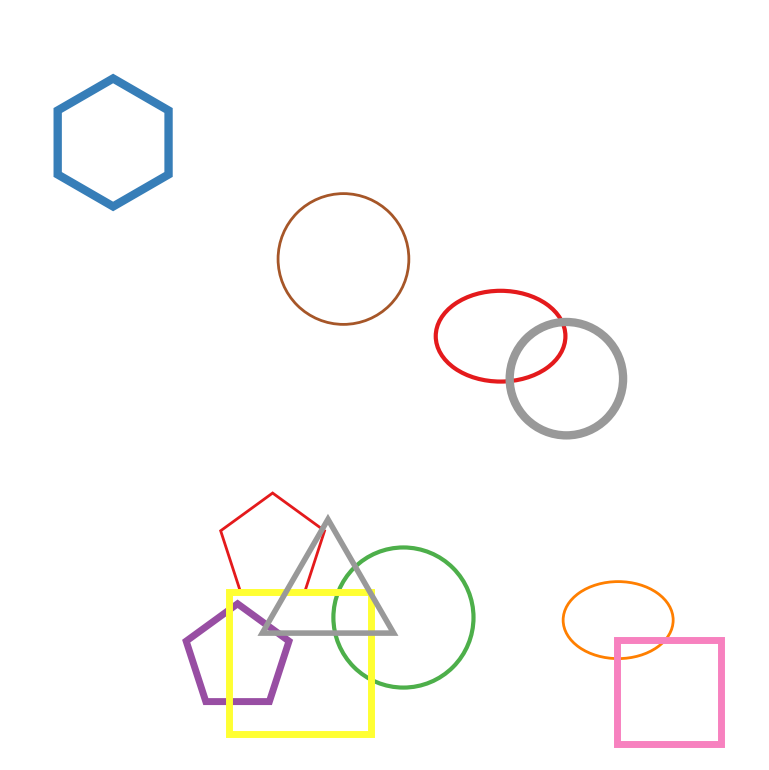[{"shape": "pentagon", "thickness": 1, "radius": 0.35, "center": [0.354, 0.289]}, {"shape": "oval", "thickness": 1.5, "radius": 0.42, "center": [0.65, 0.563]}, {"shape": "hexagon", "thickness": 3, "radius": 0.42, "center": [0.147, 0.815]}, {"shape": "circle", "thickness": 1.5, "radius": 0.45, "center": [0.524, 0.198]}, {"shape": "pentagon", "thickness": 2.5, "radius": 0.35, "center": [0.309, 0.146]}, {"shape": "oval", "thickness": 1, "radius": 0.36, "center": [0.803, 0.195]}, {"shape": "square", "thickness": 2.5, "radius": 0.46, "center": [0.39, 0.139]}, {"shape": "circle", "thickness": 1, "radius": 0.42, "center": [0.446, 0.664]}, {"shape": "square", "thickness": 2.5, "radius": 0.34, "center": [0.869, 0.102]}, {"shape": "circle", "thickness": 3, "radius": 0.37, "center": [0.736, 0.508]}, {"shape": "triangle", "thickness": 2, "radius": 0.49, "center": [0.426, 0.227]}]